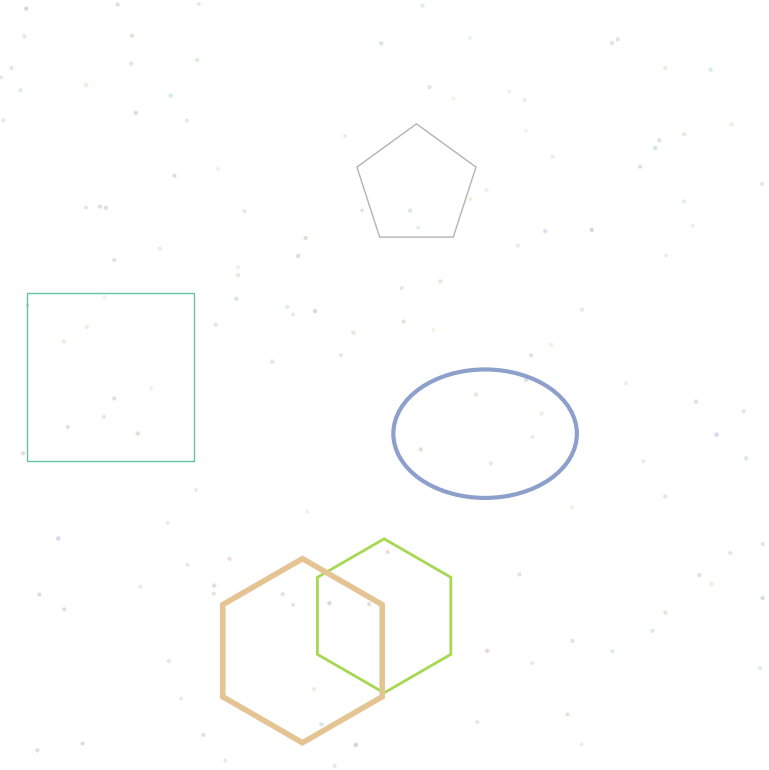[{"shape": "square", "thickness": 0.5, "radius": 0.54, "center": [0.143, 0.51]}, {"shape": "oval", "thickness": 1.5, "radius": 0.6, "center": [0.63, 0.437]}, {"shape": "hexagon", "thickness": 1, "radius": 0.5, "center": [0.499, 0.2]}, {"shape": "hexagon", "thickness": 2, "radius": 0.6, "center": [0.393, 0.155]}, {"shape": "pentagon", "thickness": 0.5, "radius": 0.41, "center": [0.541, 0.758]}]